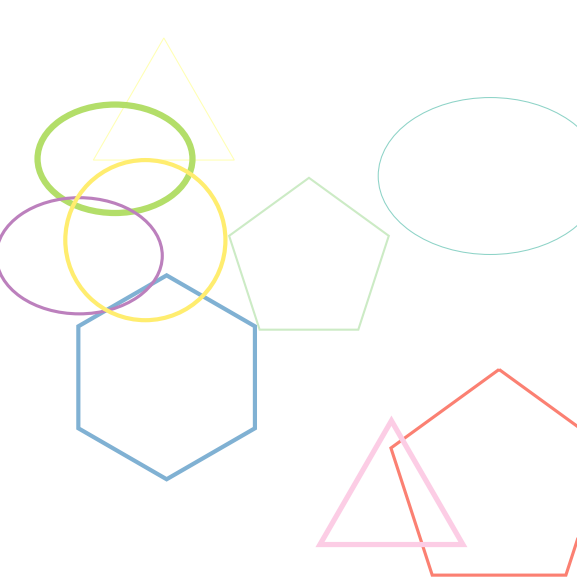[{"shape": "oval", "thickness": 0.5, "radius": 0.97, "center": [0.849, 0.694]}, {"shape": "triangle", "thickness": 0.5, "radius": 0.7, "center": [0.284, 0.792]}, {"shape": "pentagon", "thickness": 1.5, "radius": 0.98, "center": [0.864, 0.163]}, {"shape": "hexagon", "thickness": 2, "radius": 0.88, "center": [0.289, 0.346]}, {"shape": "oval", "thickness": 3, "radius": 0.67, "center": [0.199, 0.724]}, {"shape": "triangle", "thickness": 2.5, "radius": 0.71, "center": [0.678, 0.128]}, {"shape": "oval", "thickness": 1.5, "radius": 0.72, "center": [0.137, 0.556]}, {"shape": "pentagon", "thickness": 1, "radius": 0.73, "center": [0.535, 0.546]}, {"shape": "circle", "thickness": 2, "radius": 0.69, "center": [0.252, 0.583]}]